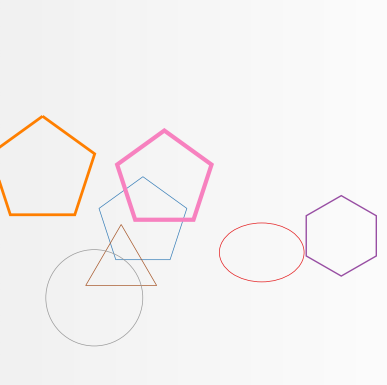[{"shape": "oval", "thickness": 0.5, "radius": 0.55, "center": [0.675, 0.344]}, {"shape": "pentagon", "thickness": 0.5, "radius": 0.6, "center": [0.369, 0.422]}, {"shape": "hexagon", "thickness": 1, "radius": 0.52, "center": [0.881, 0.387]}, {"shape": "pentagon", "thickness": 2, "radius": 0.71, "center": [0.11, 0.557]}, {"shape": "triangle", "thickness": 0.5, "radius": 0.53, "center": [0.313, 0.311]}, {"shape": "pentagon", "thickness": 3, "radius": 0.64, "center": [0.424, 0.533]}, {"shape": "circle", "thickness": 0.5, "radius": 0.63, "center": [0.243, 0.227]}]